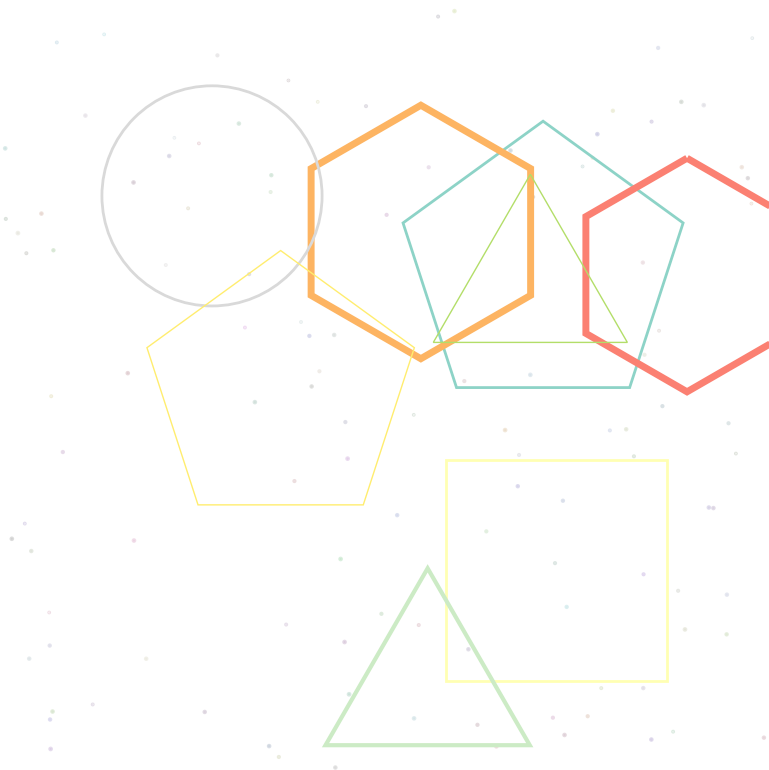[{"shape": "pentagon", "thickness": 1, "radius": 0.96, "center": [0.705, 0.651]}, {"shape": "square", "thickness": 1, "radius": 0.72, "center": [0.723, 0.259]}, {"shape": "hexagon", "thickness": 2.5, "radius": 0.76, "center": [0.892, 0.643]}, {"shape": "hexagon", "thickness": 2.5, "radius": 0.82, "center": [0.547, 0.699]}, {"shape": "triangle", "thickness": 0.5, "radius": 0.73, "center": [0.689, 0.628]}, {"shape": "circle", "thickness": 1, "radius": 0.71, "center": [0.275, 0.746]}, {"shape": "triangle", "thickness": 1.5, "radius": 0.77, "center": [0.555, 0.109]}, {"shape": "pentagon", "thickness": 0.5, "radius": 0.91, "center": [0.364, 0.492]}]